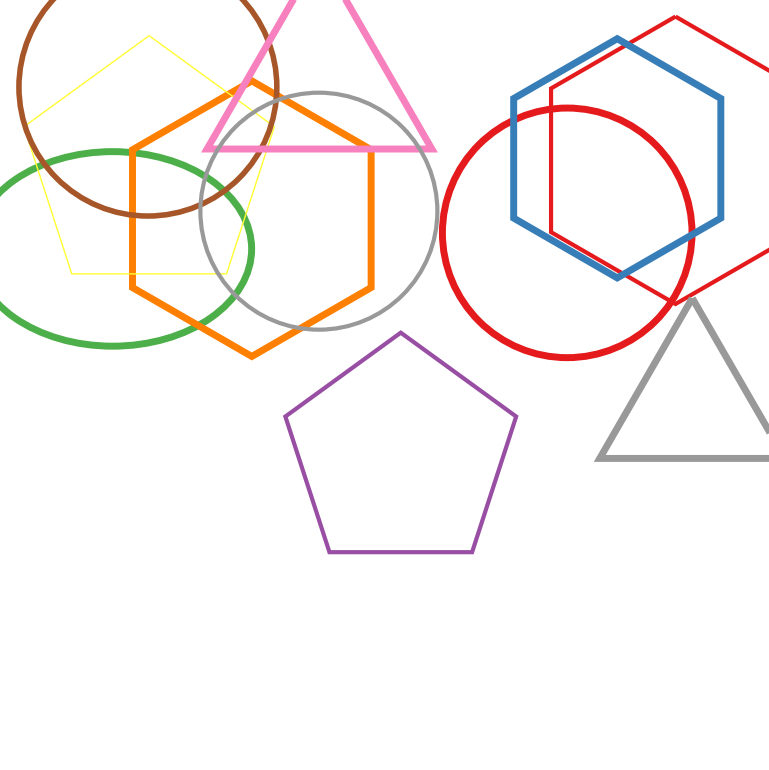[{"shape": "hexagon", "thickness": 1.5, "radius": 0.93, "center": [0.877, 0.792]}, {"shape": "circle", "thickness": 2.5, "radius": 0.81, "center": [0.737, 0.698]}, {"shape": "hexagon", "thickness": 2.5, "radius": 0.78, "center": [0.802, 0.794]}, {"shape": "oval", "thickness": 2.5, "radius": 0.9, "center": [0.146, 0.677]}, {"shape": "pentagon", "thickness": 1.5, "radius": 0.79, "center": [0.52, 0.41]}, {"shape": "hexagon", "thickness": 2.5, "radius": 0.89, "center": [0.327, 0.716]}, {"shape": "pentagon", "thickness": 0.5, "radius": 0.85, "center": [0.194, 0.783]}, {"shape": "circle", "thickness": 2, "radius": 0.84, "center": [0.192, 0.887]}, {"shape": "triangle", "thickness": 2.5, "radius": 0.84, "center": [0.415, 0.891]}, {"shape": "circle", "thickness": 1.5, "radius": 0.77, "center": [0.414, 0.726]}, {"shape": "triangle", "thickness": 2.5, "radius": 0.69, "center": [0.899, 0.474]}]